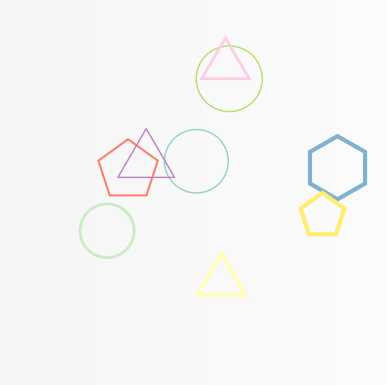[{"shape": "circle", "thickness": 1, "radius": 0.41, "center": [0.507, 0.581]}, {"shape": "triangle", "thickness": 2.5, "radius": 0.36, "center": [0.571, 0.27]}, {"shape": "pentagon", "thickness": 1.5, "radius": 0.4, "center": [0.331, 0.558]}, {"shape": "hexagon", "thickness": 3, "radius": 0.41, "center": [0.871, 0.564]}, {"shape": "circle", "thickness": 1, "radius": 0.43, "center": [0.592, 0.795]}, {"shape": "triangle", "thickness": 2, "radius": 0.35, "center": [0.582, 0.831]}, {"shape": "triangle", "thickness": 1, "radius": 0.42, "center": [0.377, 0.581]}, {"shape": "circle", "thickness": 2, "radius": 0.35, "center": [0.276, 0.401]}, {"shape": "pentagon", "thickness": 3, "radius": 0.3, "center": [0.832, 0.44]}]